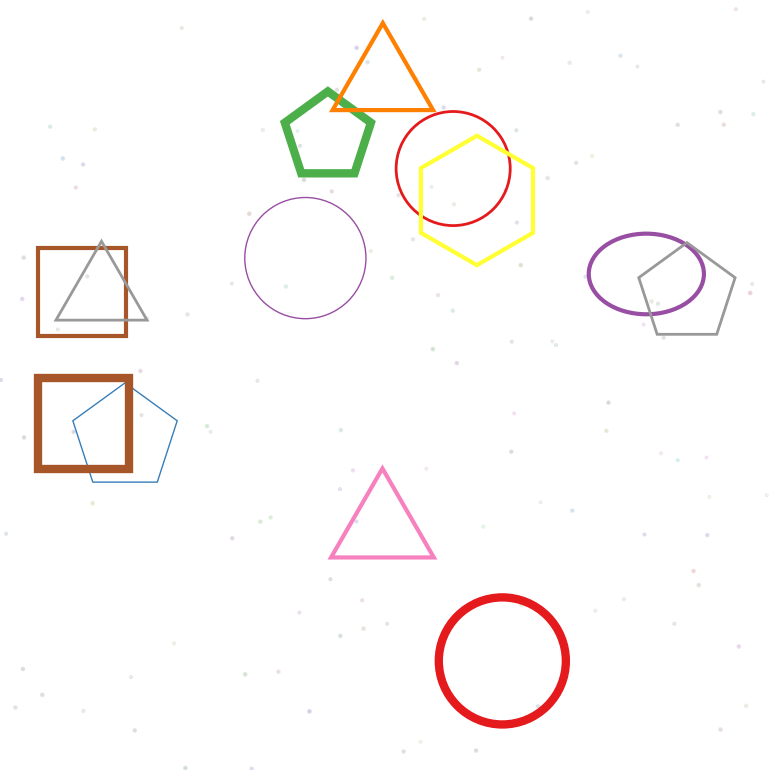[{"shape": "circle", "thickness": 1, "radius": 0.37, "center": [0.589, 0.781]}, {"shape": "circle", "thickness": 3, "radius": 0.41, "center": [0.652, 0.142]}, {"shape": "pentagon", "thickness": 0.5, "radius": 0.36, "center": [0.162, 0.432]}, {"shape": "pentagon", "thickness": 3, "radius": 0.29, "center": [0.426, 0.822]}, {"shape": "oval", "thickness": 1.5, "radius": 0.37, "center": [0.839, 0.644]}, {"shape": "circle", "thickness": 0.5, "radius": 0.39, "center": [0.397, 0.665]}, {"shape": "triangle", "thickness": 1.5, "radius": 0.38, "center": [0.497, 0.895]}, {"shape": "hexagon", "thickness": 1.5, "radius": 0.42, "center": [0.619, 0.74]}, {"shape": "square", "thickness": 1.5, "radius": 0.29, "center": [0.107, 0.621]}, {"shape": "square", "thickness": 3, "radius": 0.3, "center": [0.108, 0.45]}, {"shape": "triangle", "thickness": 1.5, "radius": 0.39, "center": [0.497, 0.315]}, {"shape": "triangle", "thickness": 1, "radius": 0.34, "center": [0.132, 0.618]}, {"shape": "pentagon", "thickness": 1, "radius": 0.33, "center": [0.892, 0.619]}]